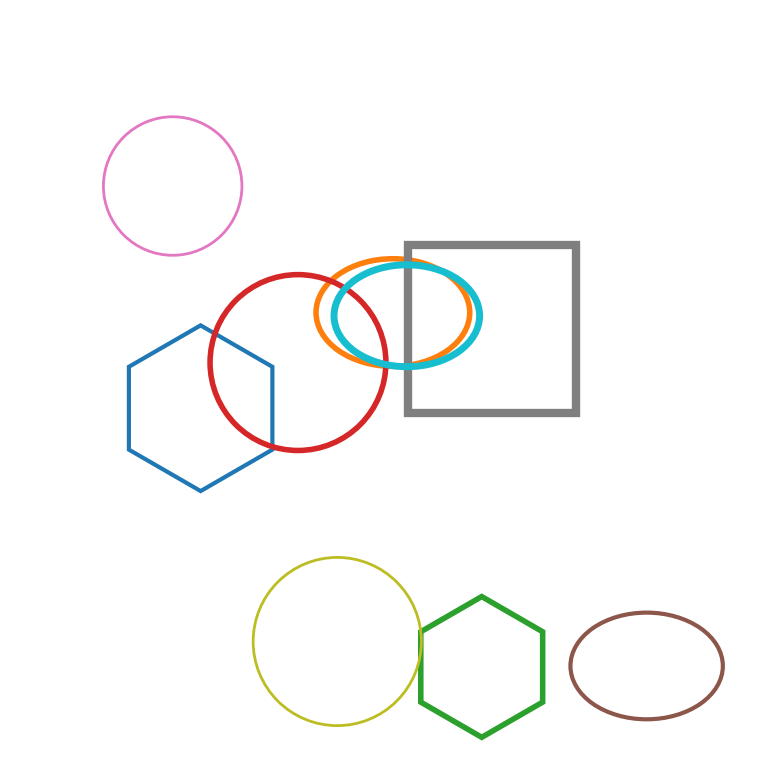[{"shape": "hexagon", "thickness": 1.5, "radius": 0.54, "center": [0.261, 0.47]}, {"shape": "oval", "thickness": 2, "radius": 0.5, "center": [0.51, 0.594]}, {"shape": "hexagon", "thickness": 2, "radius": 0.46, "center": [0.626, 0.134]}, {"shape": "circle", "thickness": 2, "radius": 0.57, "center": [0.387, 0.529]}, {"shape": "oval", "thickness": 1.5, "radius": 0.49, "center": [0.84, 0.135]}, {"shape": "circle", "thickness": 1, "radius": 0.45, "center": [0.224, 0.758]}, {"shape": "square", "thickness": 3, "radius": 0.54, "center": [0.639, 0.573]}, {"shape": "circle", "thickness": 1, "radius": 0.55, "center": [0.438, 0.167]}, {"shape": "oval", "thickness": 2.5, "radius": 0.47, "center": [0.528, 0.59]}]